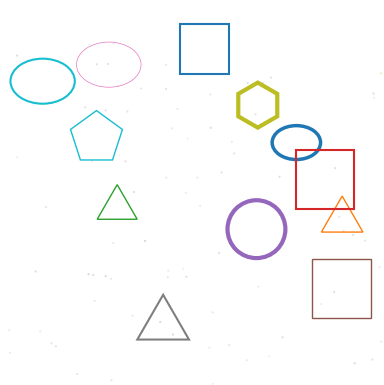[{"shape": "square", "thickness": 1.5, "radius": 0.32, "center": [0.532, 0.873]}, {"shape": "oval", "thickness": 2.5, "radius": 0.31, "center": [0.77, 0.63]}, {"shape": "triangle", "thickness": 1, "radius": 0.31, "center": [0.889, 0.428]}, {"shape": "triangle", "thickness": 1, "radius": 0.3, "center": [0.304, 0.46]}, {"shape": "square", "thickness": 1.5, "radius": 0.38, "center": [0.844, 0.533]}, {"shape": "circle", "thickness": 3, "radius": 0.38, "center": [0.666, 0.405]}, {"shape": "square", "thickness": 1, "radius": 0.38, "center": [0.887, 0.251]}, {"shape": "oval", "thickness": 0.5, "radius": 0.42, "center": [0.283, 0.832]}, {"shape": "triangle", "thickness": 1.5, "radius": 0.39, "center": [0.424, 0.157]}, {"shape": "hexagon", "thickness": 3, "radius": 0.29, "center": [0.67, 0.727]}, {"shape": "oval", "thickness": 1.5, "radius": 0.42, "center": [0.111, 0.789]}, {"shape": "pentagon", "thickness": 1, "radius": 0.35, "center": [0.251, 0.642]}]